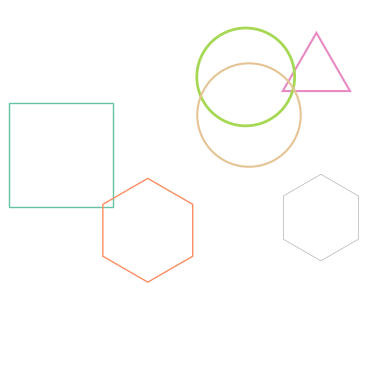[{"shape": "square", "thickness": 1, "radius": 0.68, "center": [0.158, 0.598]}, {"shape": "hexagon", "thickness": 1, "radius": 0.67, "center": [0.384, 0.402]}, {"shape": "triangle", "thickness": 1.5, "radius": 0.5, "center": [0.822, 0.814]}, {"shape": "circle", "thickness": 2, "radius": 0.64, "center": [0.638, 0.8]}, {"shape": "circle", "thickness": 1.5, "radius": 0.67, "center": [0.647, 0.701]}, {"shape": "hexagon", "thickness": 0.5, "radius": 0.56, "center": [0.833, 0.435]}]